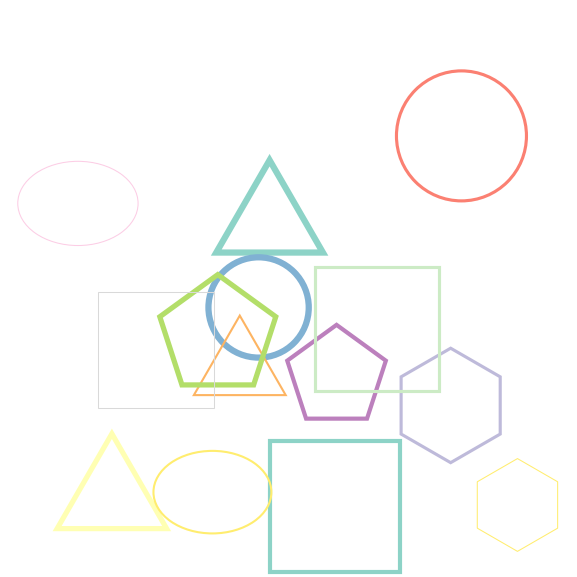[{"shape": "triangle", "thickness": 3, "radius": 0.53, "center": [0.467, 0.615]}, {"shape": "square", "thickness": 2, "radius": 0.57, "center": [0.58, 0.122]}, {"shape": "triangle", "thickness": 2.5, "radius": 0.55, "center": [0.194, 0.139]}, {"shape": "hexagon", "thickness": 1.5, "radius": 0.5, "center": [0.78, 0.297]}, {"shape": "circle", "thickness": 1.5, "radius": 0.56, "center": [0.799, 0.764]}, {"shape": "circle", "thickness": 3, "radius": 0.43, "center": [0.448, 0.467]}, {"shape": "triangle", "thickness": 1, "radius": 0.46, "center": [0.415, 0.361]}, {"shape": "pentagon", "thickness": 2.5, "radius": 0.53, "center": [0.377, 0.418]}, {"shape": "oval", "thickness": 0.5, "radius": 0.52, "center": [0.135, 0.647]}, {"shape": "square", "thickness": 0.5, "radius": 0.5, "center": [0.271, 0.393]}, {"shape": "pentagon", "thickness": 2, "radius": 0.45, "center": [0.583, 0.347]}, {"shape": "square", "thickness": 1.5, "radius": 0.54, "center": [0.653, 0.43]}, {"shape": "hexagon", "thickness": 0.5, "radius": 0.4, "center": [0.896, 0.125]}, {"shape": "oval", "thickness": 1, "radius": 0.51, "center": [0.368, 0.147]}]